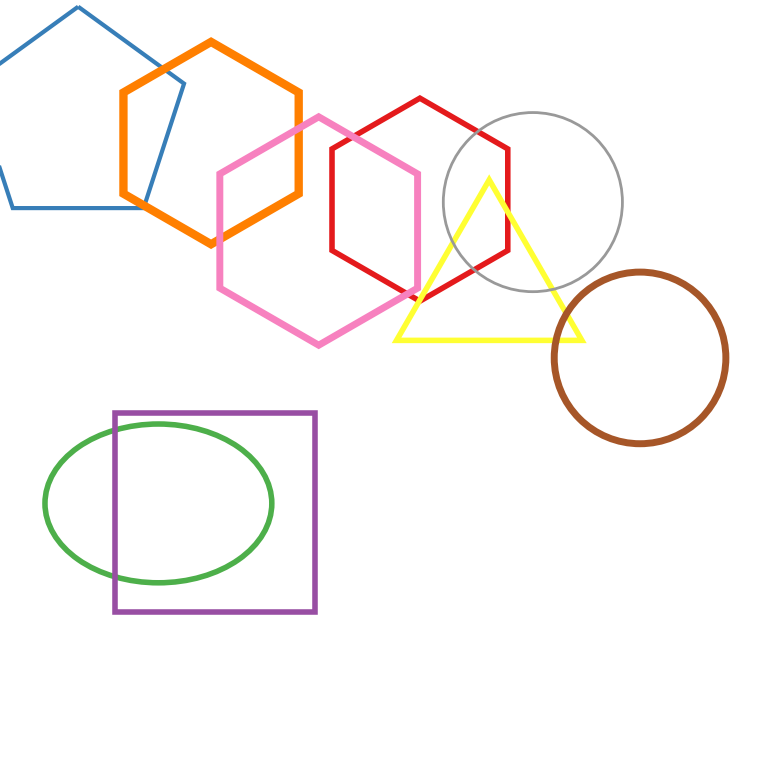[{"shape": "hexagon", "thickness": 2, "radius": 0.66, "center": [0.545, 0.741]}, {"shape": "pentagon", "thickness": 1.5, "radius": 0.72, "center": [0.102, 0.847]}, {"shape": "oval", "thickness": 2, "radius": 0.74, "center": [0.206, 0.346]}, {"shape": "square", "thickness": 2, "radius": 0.65, "center": [0.279, 0.335]}, {"shape": "hexagon", "thickness": 3, "radius": 0.66, "center": [0.274, 0.814]}, {"shape": "triangle", "thickness": 2, "radius": 0.69, "center": [0.635, 0.627]}, {"shape": "circle", "thickness": 2.5, "radius": 0.56, "center": [0.831, 0.535]}, {"shape": "hexagon", "thickness": 2.5, "radius": 0.74, "center": [0.414, 0.7]}, {"shape": "circle", "thickness": 1, "radius": 0.58, "center": [0.692, 0.738]}]